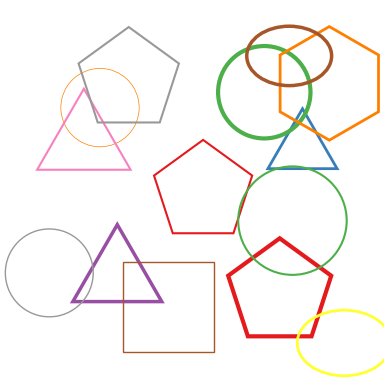[{"shape": "pentagon", "thickness": 3, "radius": 0.7, "center": [0.727, 0.24]}, {"shape": "pentagon", "thickness": 1.5, "radius": 0.67, "center": [0.528, 0.503]}, {"shape": "triangle", "thickness": 2, "radius": 0.52, "center": [0.786, 0.614]}, {"shape": "circle", "thickness": 3, "radius": 0.6, "center": [0.686, 0.76]}, {"shape": "circle", "thickness": 1.5, "radius": 0.7, "center": [0.76, 0.427]}, {"shape": "triangle", "thickness": 2.5, "radius": 0.67, "center": [0.305, 0.283]}, {"shape": "hexagon", "thickness": 2, "radius": 0.74, "center": [0.855, 0.783]}, {"shape": "circle", "thickness": 0.5, "radius": 0.51, "center": [0.26, 0.721]}, {"shape": "oval", "thickness": 2, "radius": 0.61, "center": [0.894, 0.109]}, {"shape": "square", "thickness": 1, "radius": 0.59, "center": [0.437, 0.203]}, {"shape": "oval", "thickness": 2.5, "radius": 0.55, "center": [0.751, 0.855]}, {"shape": "triangle", "thickness": 1.5, "radius": 0.7, "center": [0.218, 0.629]}, {"shape": "pentagon", "thickness": 1.5, "radius": 0.69, "center": [0.334, 0.793]}, {"shape": "circle", "thickness": 1, "radius": 0.57, "center": [0.128, 0.291]}]